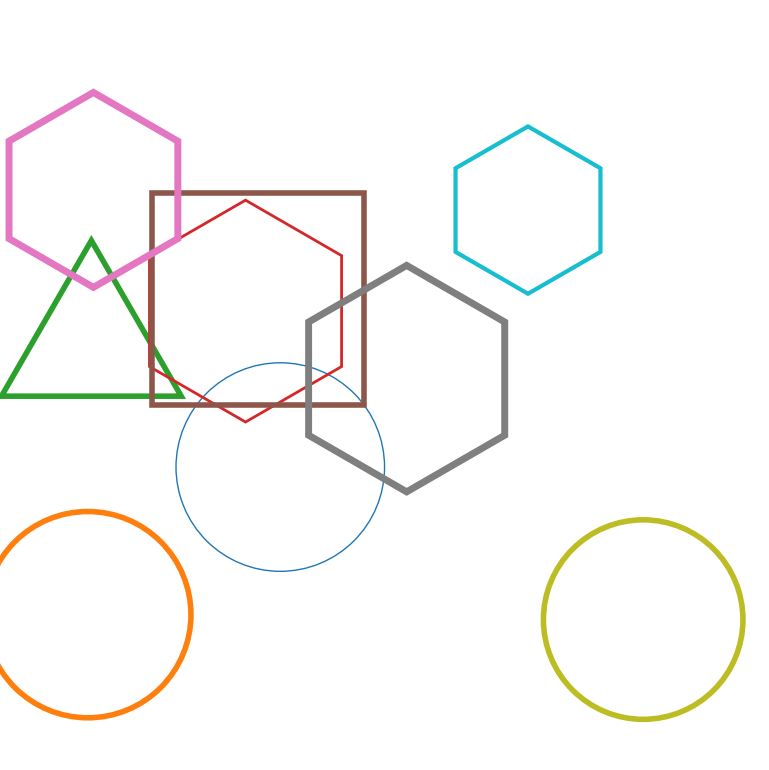[{"shape": "circle", "thickness": 0.5, "radius": 0.68, "center": [0.364, 0.393]}, {"shape": "circle", "thickness": 2, "radius": 0.67, "center": [0.114, 0.202]}, {"shape": "triangle", "thickness": 2, "radius": 0.67, "center": [0.119, 0.553]}, {"shape": "hexagon", "thickness": 1, "radius": 0.72, "center": [0.319, 0.596]}, {"shape": "square", "thickness": 2, "radius": 0.69, "center": [0.335, 0.612]}, {"shape": "hexagon", "thickness": 2.5, "radius": 0.63, "center": [0.121, 0.753]}, {"shape": "hexagon", "thickness": 2.5, "radius": 0.74, "center": [0.528, 0.508]}, {"shape": "circle", "thickness": 2, "radius": 0.65, "center": [0.835, 0.195]}, {"shape": "hexagon", "thickness": 1.5, "radius": 0.54, "center": [0.686, 0.727]}]